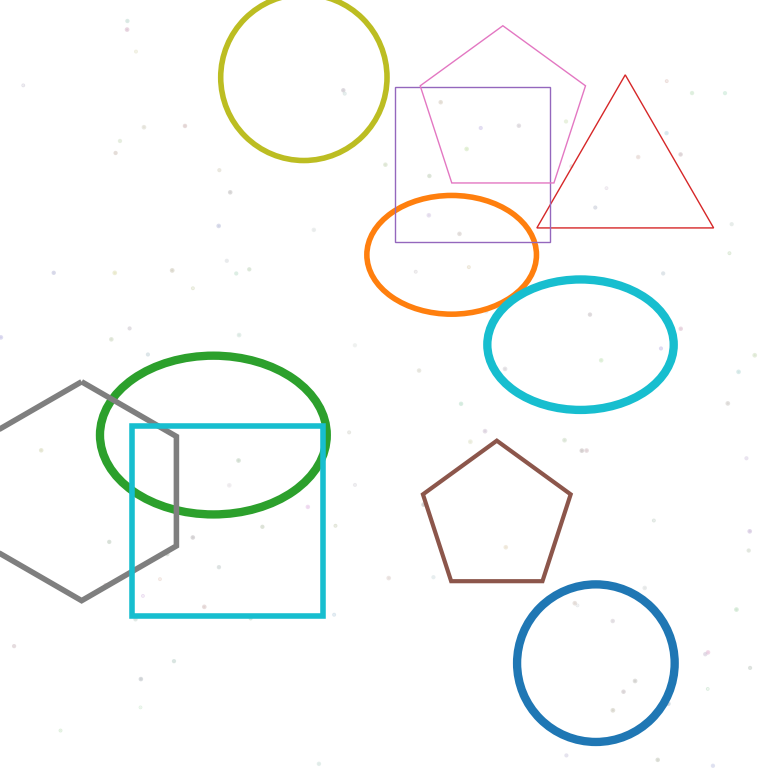[{"shape": "circle", "thickness": 3, "radius": 0.51, "center": [0.774, 0.139]}, {"shape": "oval", "thickness": 2, "radius": 0.55, "center": [0.587, 0.669]}, {"shape": "oval", "thickness": 3, "radius": 0.74, "center": [0.277, 0.435]}, {"shape": "triangle", "thickness": 0.5, "radius": 0.66, "center": [0.812, 0.77]}, {"shape": "square", "thickness": 0.5, "radius": 0.5, "center": [0.613, 0.786]}, {"shape": "pentagon", "thickness": 1.5, "radius": 0.5, "center": [0.645, 0.327]}, {"shape": "pentagon", "thickness": 0.5, "radius": 0.56, "center": [0.653, 0.854]}, {"shape": "hexagon", "thickness": 2, "radius": 0.71, "center": [0.106, 0.362]}, {"shape": "circle", "thickness": 2, "radius": 0.54, "center": [0.395, 0.9]}, {"shape": "square", "thickness": 2, "radius": 0.62, "center": [0.295, 0.323]}, {"shape": "oval", "thickness": 3, "radius": 0.61, "center": [0.754, 0.552]}]